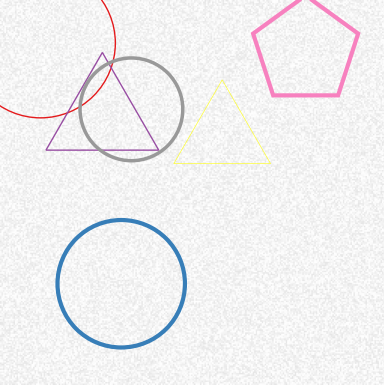[{"shape": "circle", "thickness": 1, "radius": 0.97, "center": [0.105, 0.888]}, {"shape": "circle", "thickness": 3, "radius": 0.83, "center": [0.315, 0.263]}, {"shape": "triangle", "thickness": 1, "radius": 0.85, "center": [0.266, 0.695]}, {"shape": "triangle", "thickness": 0.5, "radius": 0.73, "center": [0.577, 0.648]}, {"shape": "pentagon", "thickness": 3, "radius": 0.72, "center": [0.794, 0.868]}, {"shape": "circle", "thickness": 2.5, "radius": 0.67, "center": [0.341, 0.716]}]